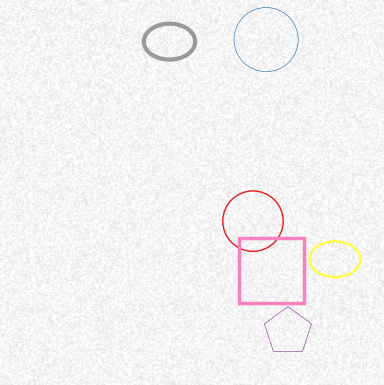[{"shape": "circle", "thickness": 1, "radius": 0.39, "center": [0.657, 0.426]}, {"shape": "circle", "thickness": 0.5, "radius": 0.42, "center": [0.691, 0.897]}, {"shape": "pentagon", "thickness": 0.5, "radius": 0.32, "center": [0.748, 0.139]}, {"shape": "oval", "thickness": 1.5, "radius": 0.33, "center": [0.87, 0.327]}, {"shape": "square", "thickness": 2.5, "radius": 0.42, "center": [0.704, 0.299]}, {"shape": "oval", "thickness": 3, "radius": 0.33, "center": [0.44, 0.892]}]